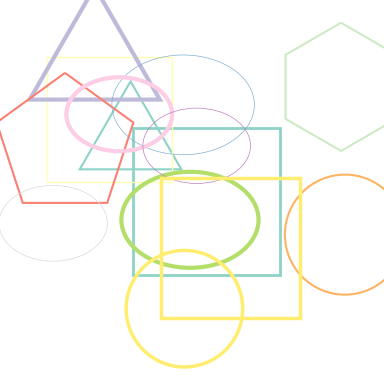[{"shape": "triangle", "thickness": 1.5, "radius": 0.76, "center": [0.339, 0.636]}, {"shape": "square", "thickness": 2, "radius": 0.95, "center": [0.535, 0.477]}, {"shape": "square", "thickness": 1, "radius": 0.81, "center": [0.283, 0.69]}, {"shape": "triangle", "thickness": 3, "radius": 0.98, "center": [0.246, 0.839]}, {"shape": "pentagon", "thickness": 1.5, "radius": 0.93, "center": [0.169, 0.624]}, {"shape": "oval", "thickness": 0.5, "radius": 0.93, "center": [0.476, 0.728]}, {"shape": "circle", "thickness": 1.5, "radius": 0.78, "center": [0.896, 0.391]}, {"shape": "oval", "thickness": 3, "radius": 0.89, "center": [0.493, 0.429]}, {"shape": "oval", "thickness": 3, "radius": 0.69, "center": [0.31, 0.703]}, {"shape": "oval", "thickness": 0.5, "radius": 0.7, "center": [0.138, 0.42]}, {"shape": "oval", "thickness": 0.5, "radius": 0.7, "center": [0.511, 0.621]}, {"shape": "hexagon", "thickness": 1.5, "radius": 0.83, "center": [0.886, 0.774]}, {"shape": "square", "thickness": 2.5, "radius": 0.91, "center": [0.599, 0.356]}, {"shape": "circle", "thickness": 2.5, "radius": 0.76, "center": [0.479, 0.198]}]